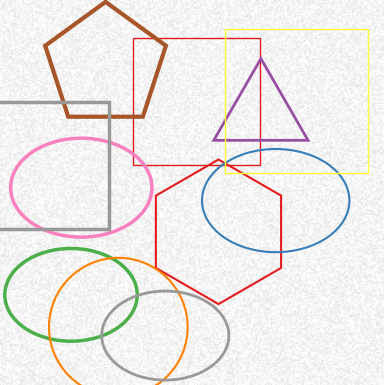[{"shape": "hexagon", "thickness": 1.5, "radius": 0.94, "center": [0.568, 0.398]}, {"shape": "square", "thickness": 1, "radius": 0.83, "center": [0.51, 0.737]}, {"shape": "oval", "thickness": 1.5, "radius": 0.96, "center": [0.716, 0.479]}, {"shape": "oval", "thickness": 2.5, "radius": 0.86, "center": [0.184, 0.234]}, {"shape": "triangle", "thickness": 2, "radius": 0.71, "center": [0.678, 0.706]}, {"shape": "circle", "thickness": 1.5, "radius": 0.9, "center": [0.307, 0.15]}, {"shape": "square", "thickness": 1, "radius": 0.93, "center": [0.77, 0.738]}, {"shape": "pentagon", "thickness": 3, "radius": 0.82, "center": [0.274, 0.83]}, {"shape": "oval", "thickness": 2.5, "radius": 0.92, "center": [0.211, 0.513]}, {"shape": "oval", "thickness": 2, "radius": 0.83, "center": [0.429, 0.128]}, {"shape": "square", "thickness": 2.5, "radius": 0.83, "center": [0.118, 0.57]}]